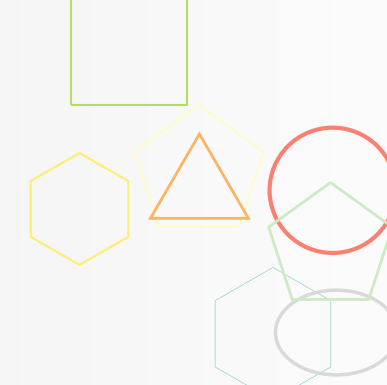[{"shape": "hexagon", "thickness": 0.5, "radius": 0.86, "center": [0.704, 0.133]}, {"shape": "pentagon", "thickness": 1, "radius": 0.87, "center": [0.513, 0.552]}, {"shape": "circle", "thickness": 3, "radius": 0.81, "center": [0.858, 0.506]}, {"shape": "triangle", "thickness": 2, "radius": 0.73, "center": [0.515, 0.506]}, {"shape": "square", "thickness": 1.5, "radius": 0.75, "center": [0.333, 0.878]}, {"shape": "oval", "thickness": 2.5, "radius": 0.79, "center": [0.868, 0.136]}, {"shape": "pentagon", "thickness": 2, "radius": 0.84, "center": [0.853, 0.358]}, {"shape": "hexagon", "thickness": 1.5, "radius": 0.73, "center": [0.205, 0.457]}]